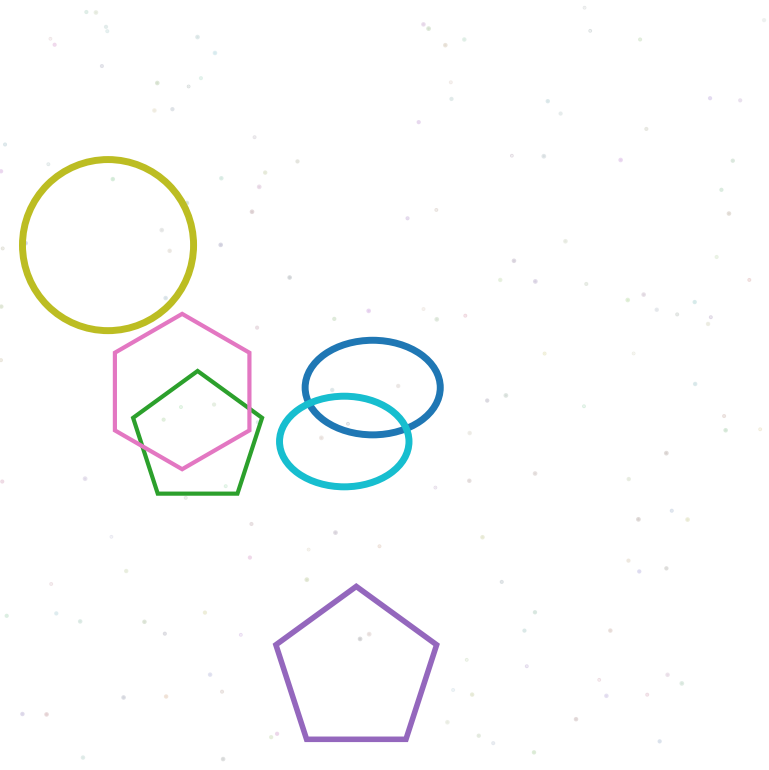[{"shape": "oval", "thickness": 2.5, "radius": 0.44, "center": [0.484, 0.497]}, {"shape": "pentagon", "thickness": 1.5, "radius": 0.44, "center": [0.257, 0.43]}, {"shape": "pentagon", "thickness": 2, "radius": 0.55, "center": [0.463, 0.129]}, {"shape": "hexagon", "thickness": 1.5, "radius": 0.5, "center": [0.237, 0.492]}, {"shape": "circle", "thickness": 2.5, "radius": 0.56, "center": [0.14, 0.682]}, {"shape": "oval", "thickness": 2.5, "radius": 0.42, "center": [0.447, 0.427]}]